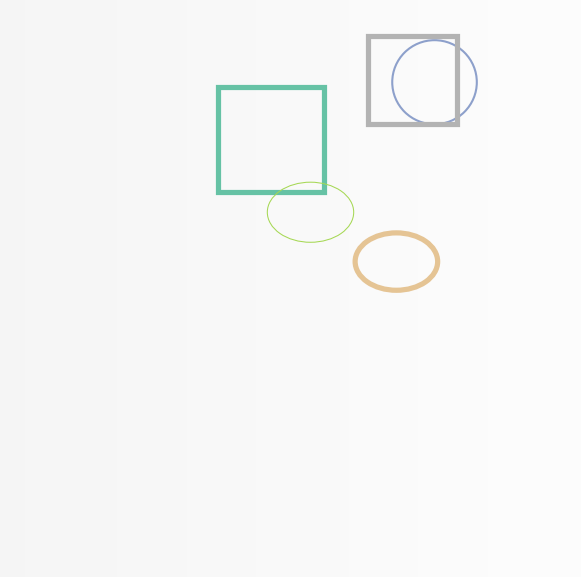[{"shape": "square", "thickness": 2.5, "radius": 0.46, "center": [0.466, 0.757]}, {"shape": "circle", "thickness": 1, "radius": 0.36, "center": [0.748, 0.857]}, {"shape": "oval", "thickness": 0.5, "radius": 0.37, "center": [0.534, 0.632]}, {"shape": "oval", "thickness": 2.5, "radius": 0.35, "center": [0.682, 0.546]}, {"shape": "square", "thickness": 2.5, "radius": 0.38, "center": [0.71, 0.861]}]